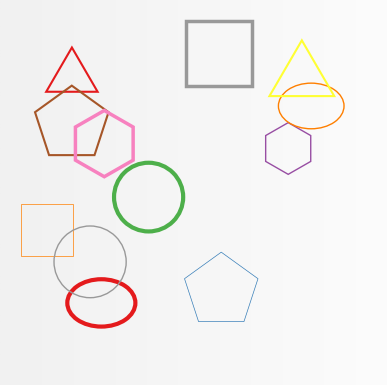[{"shape": "triangle", "thickness": 1.5, "radius": 0.38, "center": [0.186, 0.8]}, {"shape": "oval", "thickness": 3, "radius": 0.44, "center": [0.262, 0.213]}, {"shape": "pentagon", "thickness": 0.5, "radius": 0.5, "center": [0.571, 0.245]}, {"shape": "circle", "thickness": 3, "radius": 0.45, "center": [0.384, 0.488]}, {"shape": "hexagon", "thickness": 1, "radius": 0.34, "center": [0.744, 0.614]}, {"shape": "square", "thickness": 0.5, "radius": 0.34, "center": [0.122, 0.403]}, {"shape": "oval", "thickness": 1, "radius": 0.42, "center": [0.803, 0.725]}, {"shape": "triangle", "thickness": 1.5, "radius": 0.48, "center": [0.779, 0.799]}, {"shape": "pentagon", "thickness": 1.5, "radius": 0.5, "center": [0.185, 0.678]}, {"shape": "hexagon", "thickness": 2.5, "radius": 0.43, "center": [0.269, 0.627]}, {"shape": "square", "thickness": 2.5, "radius": 0.43, "center": [0.565, 0.861]}, {"shape": "circle", "thickness": 1, "radius": 0.47, "center": [0.232, 0.32]}]